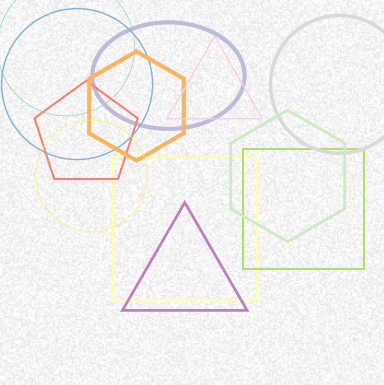[{"shape": "circle", "thickness": 0.5, "radius": 0.89, "center": [0.171, 0.877]}, {"shape": "square", "thickness": 1.5, "radius": 0.93, "center": [0.481, 0.407]}, {"shape": "oval", "thickness": 3, "radius": 0.99, "center": [0.438, 0.804]}, {"shape": "pentagon", "thickness": 1.5, "radius": 0.71, "center": [0.224, 0.649]}, {"shape": "circle", "thickness": 1, "radius": 0.98, "center": [0.2, 0.782]}, {"shape": "hexagon", "thickness": 3, "radius": 0.71, "center": [0.355, 0.725]}, {"shape": "square", "thickness": 1.5, "radius": 0.79, "center": [0.788, 0.457]}, {"shape": "triangle", "thickness": 1, "radius": 0.71, "center": [0.558, 0.763]}, {"shape": "circle", "thickness": 2.5, "radius": 0.89, "center": [0.882, 0.781]}, {"shape": "triangle", "thickness": 2, "radius": 0.93, "center": [0.48, 0.287]}, {"shape": "hexagon", "thickness": 2, "radius": 0.85, "center": [0.747, 0.543]}, {"shape": "circle", "thickness": 0.5, "radius": 0.72, "center": [0.238, 0.543]}]